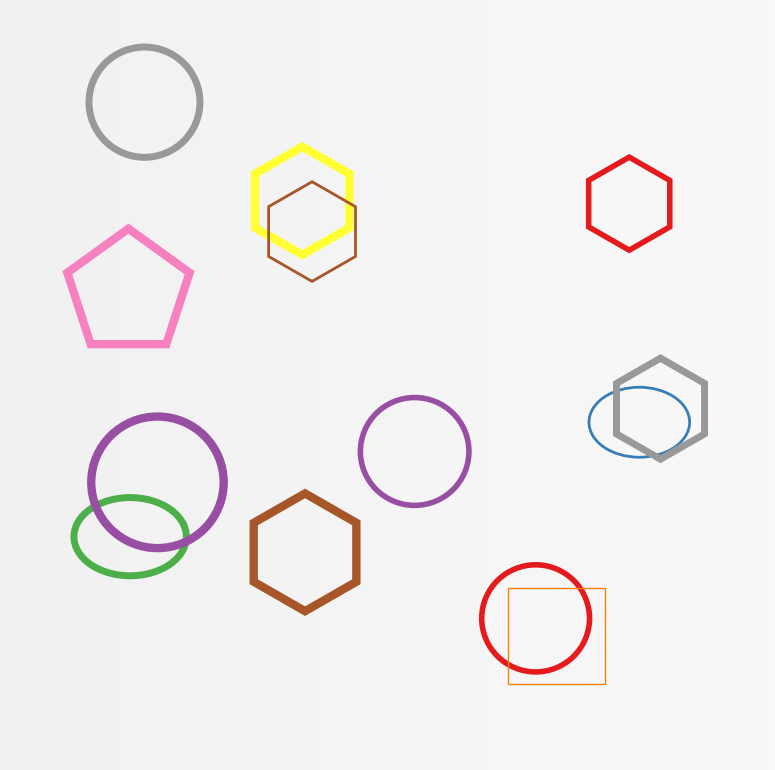[{"shape": "circle", "thickness": 2, "radius": 0.35, "center": [0.691, 0.197]}, {"shape": "hexagon", "thickness": 2, "radius": 0.3, "center": [0.812, 0.735]}, {"shape": "oval", "thickness": 1, "radius": 0.32, "center": [0.825, 0.452]}, {"shape": "oval", "thickness": 2.5, "radius": 0.36, "center": [0.168, 0.303]}, {"shape": "circle", "thickness": 2, "radius": 0.35, "center": [0.535, 0.414]}, {"shape": "circle", "thickness": 3, "radius": 0.43, "center": [0.203, 0.374]}, {"shape": "square", "thickness": 0.5, "radius": 0.31, "center": [0.718, 0.174]}, {"shape": "hexagon", "thickness": 3, "radius": 0.35, "center": [0.39, 0.739]}, {"shape": "hexagon", "thickness": 3, "radius": 0.38, "center": [0.394, 0.283]}, {"shape": "hexagon", "thickness": 1, "radius": 0.32, "center": [0.403, 0.699]}, {"shape": "pentagon", "thickness": 3, "radius": 0.41, "center": [0.166, 0.62]}, {"shape": "hexagon", "thickness": 2.5, "radius": 0.33, "center": [0.852, 0.469]}, {"shape": "circle", "thickness": 2.5, "radius": 0.36, "center": [0.186, 0.867]}]